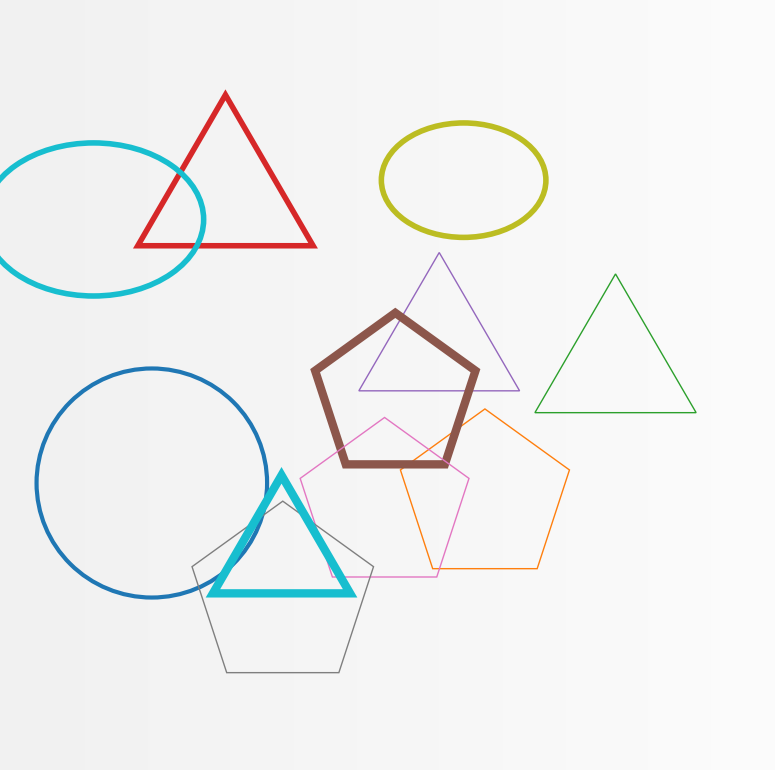[{"shape": "circle", "thickness": 1.5, "radius": 0.74, "center": [0.196, 0.373]}, {"shape": "pentagon", "thickness": 0.5, "radius": 0.57, "center": [0.626, 0.354]}, {"shape": "triangle", "thickness": 0.5, "radius": 0.6, "center": [0.794, 0.524]}, {"shape": "triangle", "thickness": 2, "radius": 0.65, "center": [0.291, 0.746]}, {"shape": "triangle", "thickness": 0.5, "radius": 0.6, "center": [0.567, 0.552]}, {"shape": "pentagon", "thickness": 3, "radius": 0.54, "center": [0.51, 0.485]}, {"shape": "pentagon", "thickness": 0.5, "radius": 0.57, "center": [0.496, 0.343]}, {"shape": "pentagon", "thickness": 0.5, "radius": 0.62, "center": [0.365, 0.226]}, {"shape": "oval", "thickness": 2, "radius": 0.53, "center": [0.598, 0.766]}, {"shape": "triangle", "thickness": 3, "radius": 0.51, "center": [0.363, 0.281]}, {"shape": "oval", "thickness": 2, "radius": 0.71, "center": [0.121, 0.715]}]